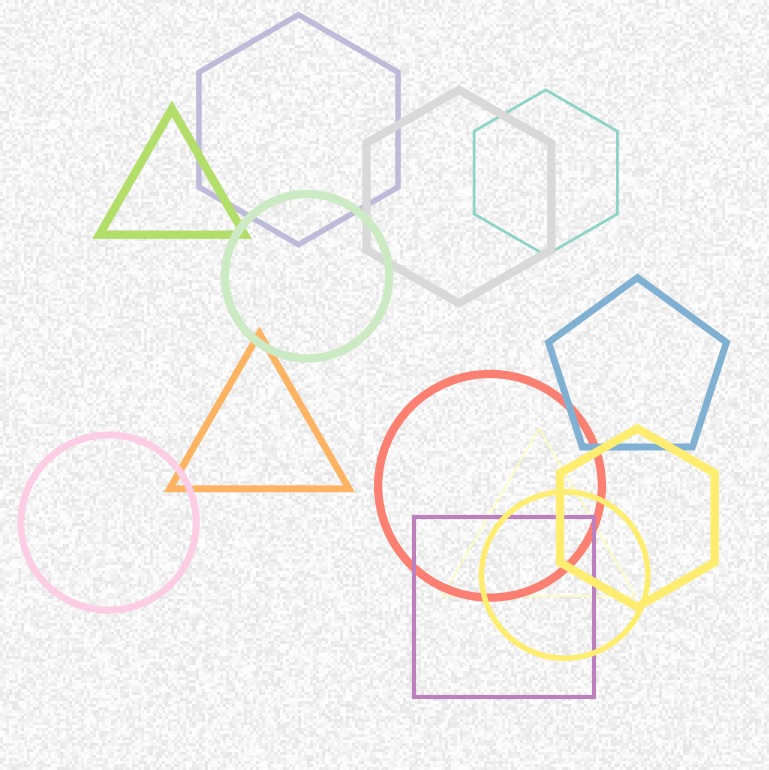[{"shape": "hexagon", "thickness": 1, "radius": 0.54, "center": [0.709, 0.776]}, {"shape": "triangle", "thickness": 0.5, "radius": 0.73, "center": [0.7, 0.298]}, {"shape": "hexagon", "thickness": 2, "radius": 0.75, "center": [0.388, 0.832]}, {"shape": "circle", "thickness": 3, "radius": 0.73, "center": [0.636, 0.369]}, {"shape": "pentagon", "thickness": 2.5, "radius": 0.61, "center": [0.828, 0.518]}, {"shape": "triangle", "thickness": 2.5, "radius": 0.67, "center": [0.337, 0.432]}, {"shape": "triangle", "thickness": 3, "radius": 0.55, "center": [0.223, 0.75]}, {"shape": "circle", "thickness": 2.5, "radius": 0.57, "center": [0.141, 0.321]}, {"shape": "hexagon", "thickness": 3, "radius": 0.69, "center": [0.596, 0.745]}, {"shape": "square", "thickness": 1.5, "radius": 0.58, "center": [0.654, 0.212]}, {"shape": "circle", "thickness": 3, "radius": 0.53, "center": [0.399, 0.641]}, {"shape": "circle", "thickness": 2, "radius": 0.54, "center": [0.733, 0.253]}, {"shape": "hexagon", "thickness": 3, "radius": 0.58, "center": [0.828, 0.328]}]